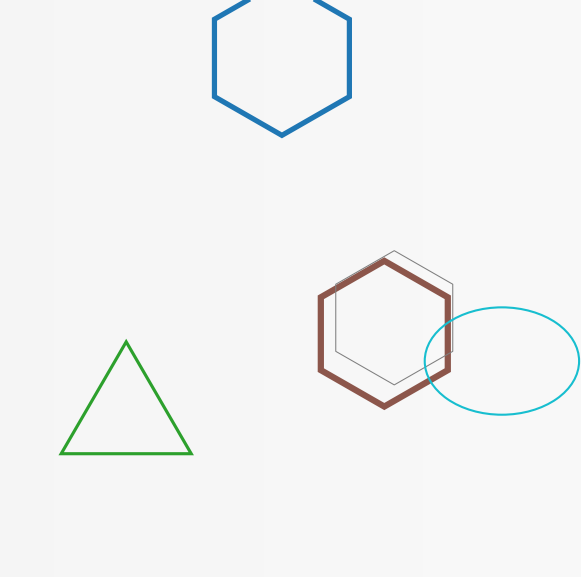[{"shape": "hexagon", "thickness": 2.5, "radius": 0.67, "center": [0.485, 0.899]}, {"shape": "triangle", "thickness": 1.5, "radius": 0.65, "center": [0.217, 0.278]}, {"shape": "hexagon", "thickness": 3, "radius": 0.63, "center": [0.661, 0.421]}, {"shape": "hexagon", "thickness": 0.5, "radius": 0.58, "center": [0.678, 0.449]}, {"shape": "oval", "thickness": 1, "radius": 0.66, "center": [0.864, 0.374]}]